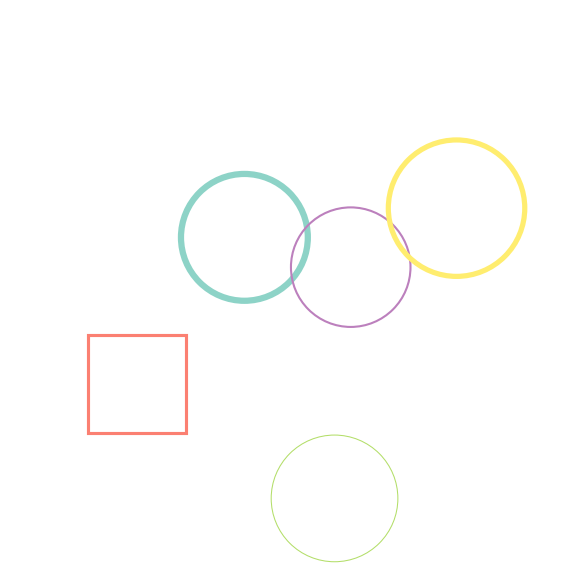[{"shape": "circle", "thickness": 3, "radius": 0.55, "center": [0.423, 0.588]}, {"shape": "square", "thickness": 1.5, "radius": 0.43, "center": [0.237, 0.334]}, {"shape": "circle", "thickness": 0.5, "radius": 0.55, "center": [0.579, 0.136]}, {"shape": "circle", "thickness": 1, "radius": 0.52, "center": [0.607, 0.537]}, {"shape": "circle", "thickness": 2.5, "radius": 0.59, "center": [0.791, 0.639]}]